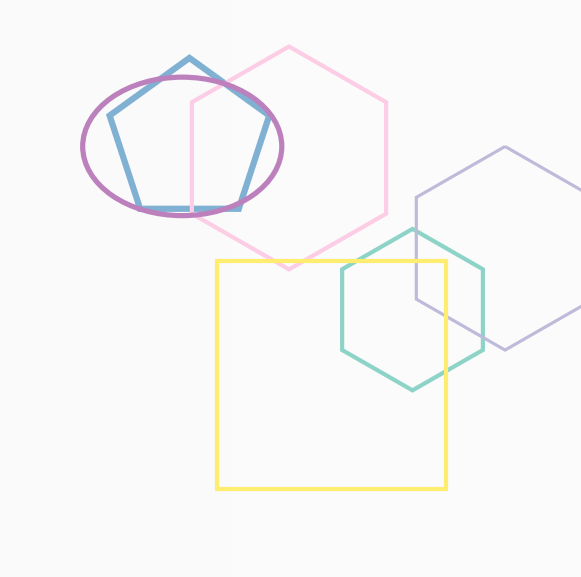[{"shape": "hexagon", "thickness": 2, "radius": 0.7, "center": [0.71, 0.463]}, {"shape": "hexagon", "thickness": 1.5, "radius": 0.88, "center": [0.869, 0.569]}, {"shape": "pentagon", "thickness": 3, "radius": 0.72, "center": [0.326, 0.754]}, {"shape": "hexagon", "thickness": 2, "radius": 0.96, "center": [0.497, 0.726]}, {"shape": "oval", "thickness": 2.5, "radius": 0.86, "center": [0.314, 0.746]}, {"shape": "square", "thickness": 2, "radius": 0.99, "center": [0.57, 0.35]}]